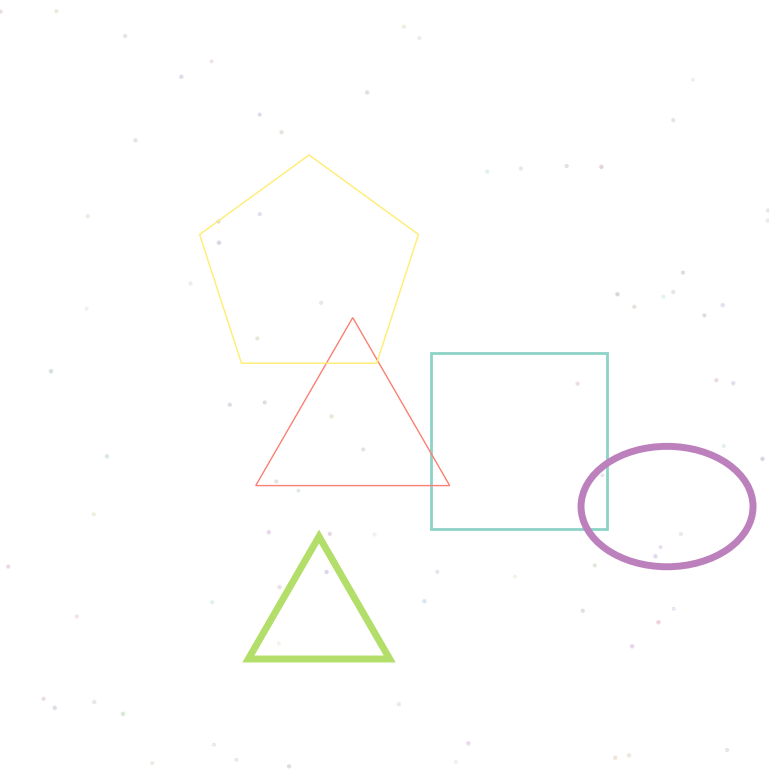[{"shape": "square", "thickness": 1, "radius": 0.57, "center": [0.674, 0.427]}, {"shape": "triangle", "thickness": 0.5, "radius": 0.73, "center": [0.458, 0.442]}, {"shape": "triangle", "thickness": 2.5, "radius": 0.53, "center": [0.414, 0.197]}, {"shape": "oval", "thickness": 2.5, "radius": 0.56, "center": [0.866, 0.342]}, {"shape": "pentagon", "thickness": 0.5, "radius": 0.75, "center": [0.401, 0.649]}]